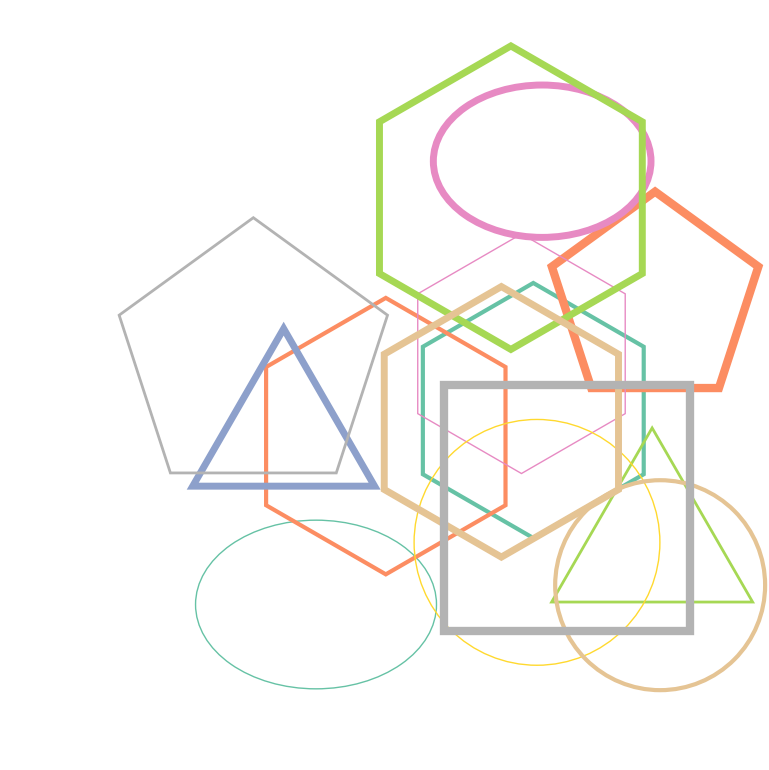[{"shape": "hexagon", "thickness": 1.5, "radius": 0.83, "center": [0.693, 0.467]}, {"shape": "oval", "thickness": 0.5, "radius": 0.78, "center": [0.41, 0.215]}, {"shape": "pentagon", "thickness": 3, "radius": 0.71, "center": [0.851, 0.61]}, {"shape": "hexagon", "thickness": 1.5, "radius": 0.9, "center": [0.501, 0.434]}, {"shape": "triangle", "thickness": 2.5, "radius": 0.68, "center": [0.368, 0.437]}, {"shape": "oval", "thickness": 2.5, "radius": 0.71, "center": [0.704, 0.791]}, {"shape": "hexagon", "thickness": 0.5, "radius": 0.78, "center": [0.677, 0.541]}, {"shape": "hexagon", "thickness": 2.5, "radius": 0.99, "center": [0.663, 0.743]}, {"shape": "triangle", "thickness": 1, "radius": 0.75, "center": [0.847, 0.293]}, {"shape": "circle", "thickness": 0.5, "radius": 0.8, "center": [0.697, 0.296]}, {"shape": "hexagon", "thickness": 2.5, "radius": 0.88, "center": [0.651, 0.452]}, {"shape": "circle", "thickness": 1.5, "radius": 0.68, "center": [0.857, 0.24]}, {"shape": "pentagon", "thickness": 1, "radius": 0.92, "center": [0.329, 0.534]}, {"shape": "square", "thickness": 3, "radius": 0.8, "center": [0.737, 0.34]}]